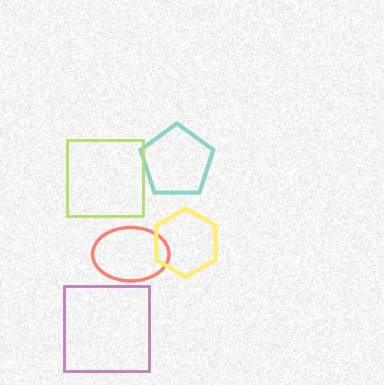[{"shape": "pentagon", "thickness": 3, "radius": 0.5, "center": [0.46, 0.58]}, {"shape": "oval", "thickness": 2.5, "radius": 0.5, "center": [0.34, 0.34]}, {"shape": "square", "thickness": 2, "radius": 0.49, "center": [0.272, 0.539]}, {"shape": "square", "thickness": 2, "radius": 0.55, "center": [0.276, 0.147]}, {"shape": "hexagon", "thickness": 3, "radius": 0.44, "center": [0.483, 0.369]}]